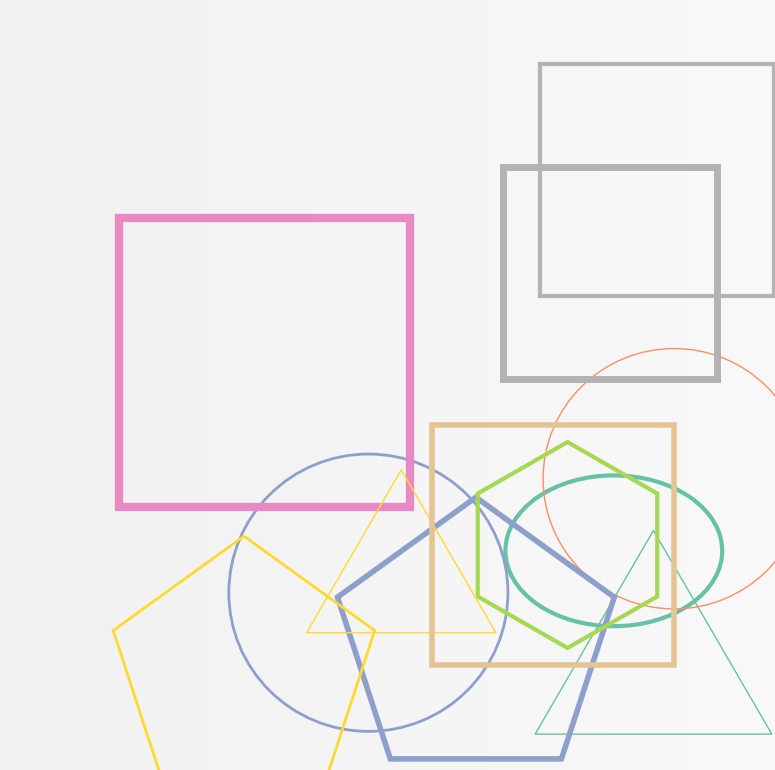[{"shape": "triangle", "thickness": 0.5, "radius": 0.88, "center": [0.843, 0.135]}, {"shape": "oval", "thickness": 1.5, "radius": 0.7, "center": [0.792, 0.285]}, {"shape": "circle", "thickness": 0.5, "radius": 0.85, "center": [0.87, 0.378]}, {"shape": "pentagon", "thickness": 2, "radius": 0.94, "center": [0.614, 0.166]}, {"shape": "circle", "thickness": 1, "radius": 0.9, "center": [0.475, 0.23]}, {"shape": "square", "thickness": 3, "radius": 0.94, "center": [0.341, 0.529]}, {"shape": "hexagon", "thickness": 1.5, "radius": 0.67, "center": [0.732, 0.292]}, {"shape": "triangle", "thickness": 0.5, "radius": 0.71, "center": [0.518, 0.249]}, {"shape": "pentagon", "thickness": 1, "radius": 0.89, "center": [0.315, 0.126]}, {"shape": "square", "thickness": 2, "radius": 0.78, "center": [0.714, 0.292]}, {"shape": "square", "thickness": 2.5, "radius": 0.69, "center": [0.787, 0.646]}, {"shape": "square", "thickness": 1.5, "radius": 0.75, "center": [0.848, 0.766]}]